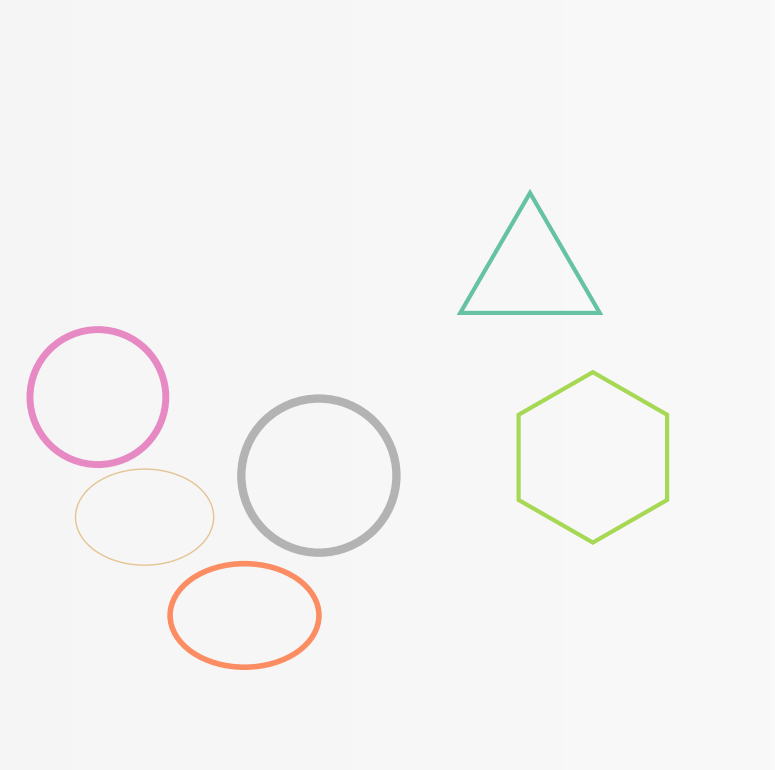[{"shape": "triangle", "thickness": 1.5, "radius": 0.52, "center": [0.684, 0.646]}, {"shape": "oval", "thickness": 2, "radius": 0.48, "center": [0.316, 0.201]}, {"shape": "circle", "thickness": 2.5, "radius": 0.44, "center": [0.126, 0.484]}, {"shape": "hexagon", "thickness": 1.5, "radius": 0.55, "center": [0.765, 0.406]}, {"shape": "oval", "thickness": 0.5, "radius": 0.45, "center": [0.187, 0.328]}, {"shape": "circle", "thickness": 3, "radius": 0.5, "center": [0.411, 0.382]}]